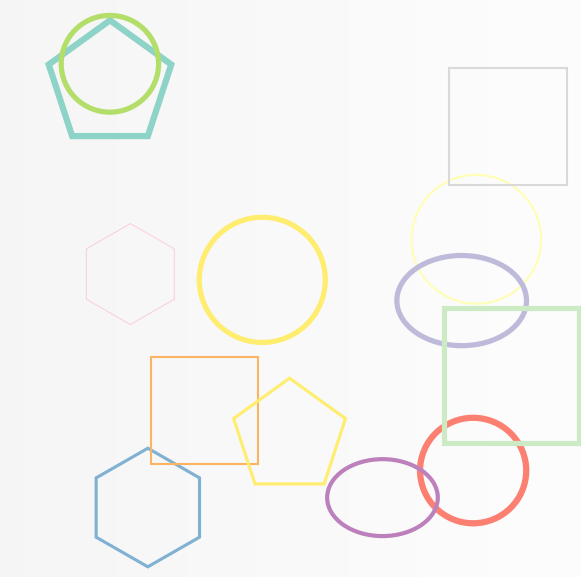[{"shape": "pentagon", "thickness": 3, "radius": 0.55, "center": [0.189, 0.853]}, {"shape": "circle", "thickness": 1, "radius": 0.56, "center": [0.819, 0.585]}, {"shape": "oval", "thickness": 2.5, "radius": 0.56, "center": [0.794, 0.479]}, {"shape": "circle", "thickness": 3, "radius": 0.46, "center": [0.814, 0.184]}, {"shape": "hexagon", "thickness": 1.5, "radius": 0.51, "center": [0.254, 0.12]}, {"shape": "square", "thickness": 1, "radius": 0.46, "center": [0.352, 0.288]}, {"shape": "circle", "thickness": 2.5, "radius": 0.42, "center": [0.189, 0.889]}, {"shape": "hexagon", "thickness": 0.5, "radius": 0.44, "center": [0.224, 0.525]}, {"shape": "square", "thickness": 1, "radius": 0.51, "center": [0.873, 0.779]}, {"shape": "oval", "thickness": 2, "radius": 0.48, "center": [0.658, 0.137]}, {"shape": "square", "thickness": 2.5, "radius": 0.58, "center": [0.88, 0.349]}, {"shape": "pentagon", "thickness": 1.5, "radius": 0.51, "center": [0.498, 0.243]}, {"shape": "circle", "thickness": 2.5, "radius": 0.54, "center": [0.451, 0.515]}]